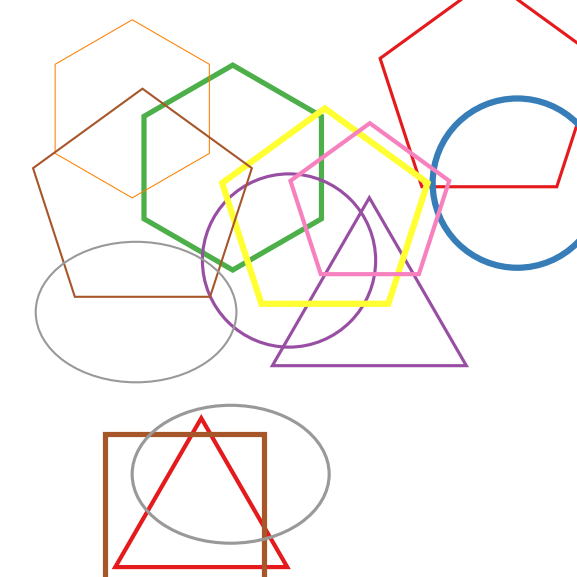[{"shape": "triangle", "thickness": 2, "radius": 0.86, "center": [0.349, 0.103]}, {"shape": "pentagon", "thickness": 1.5, "radius": 0.99, "center": [0.847, 0.837]}, {"shape": "circle", "thickness": 3, "radius": 0.73, "center": [0.896, 0.682]}, {"shape": "hexagon", "thickness": 2.5, "radius": 0.89, "center": [0.403, 0.709]}, {"shape": "triangle", "thickness": 1.5, "radius": 0.97, "center": [0.64, 0.463]}, {"shape": "circle", "thickness": 1.5, "radius": 0.75, "center": [0.5, 0.548]}, {"shape": "hexagon", "thickness": 0.5, "radius": 0.77, "center": [0.229, 0.811]}, {"shape": "pentagon", "thickness": 3, "radius": 0.93, "center": [0.563, 0.624]}, {"shape": "pentagon", "thickness": 1, "radius": 1.0, "center": [0.247, 0.646]}, {"shape": "square", "thickness": 2.5, "radius": 0.69, "center": [0.32, 0.11]}, {"shape": "pentagon", "thickness": 2, "radius": 0.72, "center": [0.64, 0.641]}, {"shape": "oval", "thickness": 1.5, "radius": 0.85, "center": [0.399, 0.178]}, {"shape": "oval", "thickness": 1, "radius": 0.87, "center": [0.236, 0.459]}]